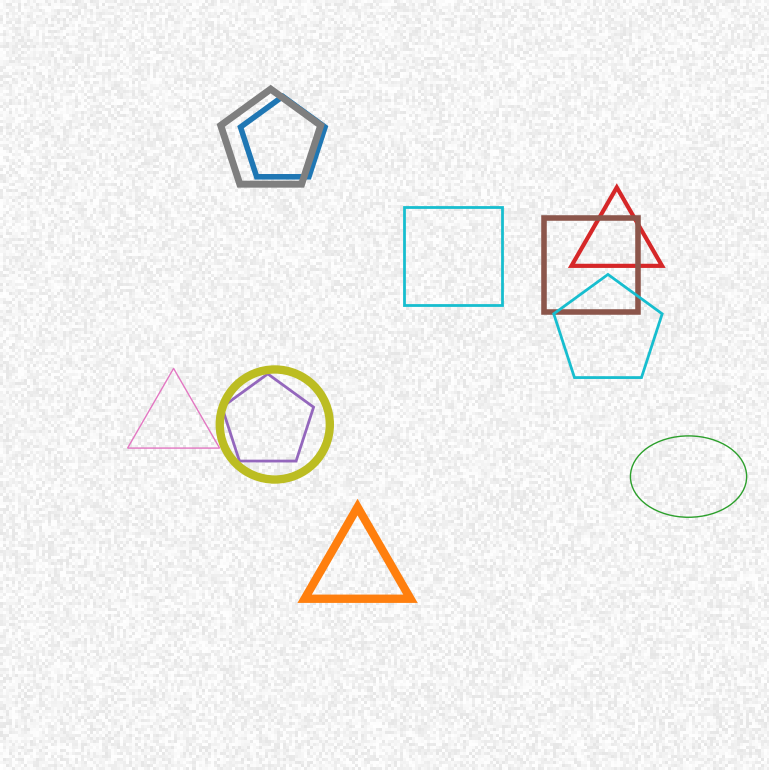[{"shape": "pentagon", "thickness": 2, "radius": 0.29, "center": [0.367, 0.817]}, {"shape": "triangle", "thickness": 3, "radius": 0.4, "center": [0.464, 0.262]}, {"shape": "oval", "thickness": 0.5, "radius": 0.38, "center": [0.894, 0.381]}, {"shape": "triangle", "thickness": 1.5, "radius": 0.34, "center": [0.801, 0.689]}, {"shape": "pentagon", "thickness": 1, "radius": 0.31, "center": [0.348, 0.452]}, {"shape": "square", "thickness": 2, "radius": 0.3, "center": [0.768, 0.656]}, {"shape": "triangle", "thickness": 0.5, "radius": 0.34, "center": [0.225, 0.453]}, {"shape": "pentagon", "thickness": 2.5, "radius": 0.34, "center": [0.352, 0.816]}, {"shape": "circle", "thickness": 3, "radius": 0.36, "center": [0.357, 0.449]}, {"shape": "pentagon", "thickness": 1, "radius": 0.37, "center": [0.79, 0.57]}, {"shape": "square", "thickness": 1, "radius": 0.32, "center": [0.588, 0.667]}]